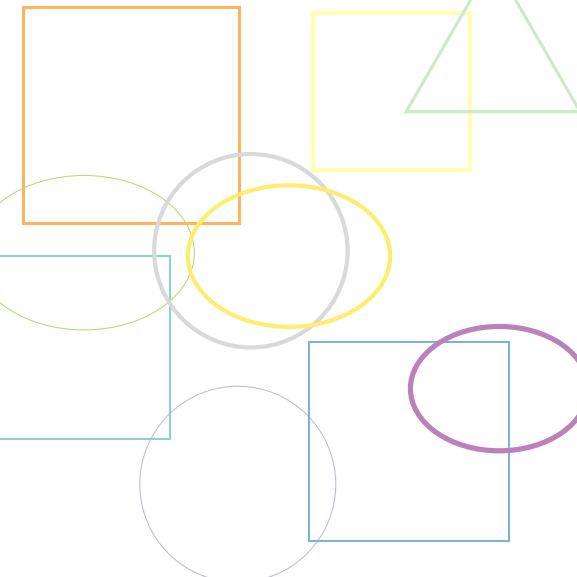[{"shape": "square", "thickness": 1, "radius": 0.79, "center": [0.136, 0.397]}, {"shape": "square", "thickness": 2, "radius": 0.68, "center": [0.679, 0.841]}, {"shape": "circle", "thickness": 0.5, "radius": 0.85, "center": [0.412, 0.161]}, {"shape": "square", "thickness": 1, "radius": 0.86, "center": [0.709, 0.235]}, {"shape": "square", "thickness": 1.5, "radius": 0.94, "center": [0.227, 0.8]}, {"shape": "oval", "thickness": 0.5, "radius": 0.96, "center": [0.145, 0.562]}, {"shape": "circle", "thickness": 2, "radius": 0.84, "center": [0.434, 0.565]}, {"shape": "oval", "thickness": 2.5, "radius": 0.77, "center": [0.864, 0.326]}, {"shape": "triangle", "thickness": 1.5, "radius": 0.87, "center": [0.854, 0.893]}, {"shape": "oval", "thickness": 2, "radius": 0.88, "center": [0.5, 0.556]}]